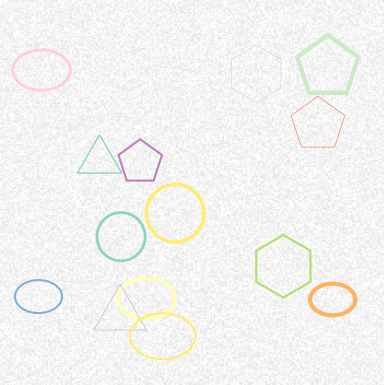[{"shape": "circle", "thickness": 2, "radius": 0.31, "center": [0.314, 0.385]}, {"shape": "triangle", "thickness": 1, "radius": 0.33, "center": [0.259, 0.584]}, {"shape": "oval", "thickness": 2.5, "radius": 0.37, "center": [0.38, 0.224]}, {"shape": "triangle", "thickness": 0.5, "radius": 0.4, "center": [0.312, 0.182]}, {"shape": "pentagon", "thickness": 0.5, "radius": 0.37, "center": [0.826, 0.677]}, {"shape": "oval", "thickness": 1.5, "radius": 0.31, "center": [0.1, 0.23]}, {"shape": "oval", "thickness": 3, "radius": 0.29, "center": [0.864, 0.222]}, {"shape": "hexagon", "thickness": 1.5, "radius": 0.41, "center": [0.736, 0.308]}, {"shape": "oval", "thickness": 2, "radius": 0.37, "center": [0.108, 0.818]}, {"shape": "hexagon", "thickness": 0.5, "radius": 0.37, "center": [0.665, 0.808]}, {"shape": "pentagon", "thickness": 1.5, "radius": 0.3, "center": [0.364, 0.579]}, {"shape": "pentagon", "thickness": 3, "radius": 0.42, "center": [0.852, 0.826]}, {"shape": "circle", "thickness": 2.5, "radius": 0.37, "center": [0.455, 0.446]}, {"shape": "oval", "thickness": 1.5, "radius": 0.43, "center": [0.423, 0.127]}]